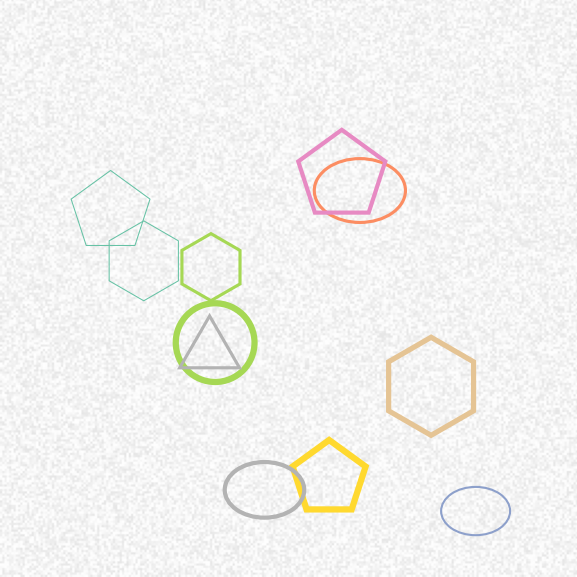[{"shape": "pentagon", "thickness": 0.5, "radius": 0.36, "center": [0.191, 0.632]}, {"shape": "hexagon", "thickness": 0.5, "radius": 0.35, "center": [0.249, 0.548]}, {"shape": "oval", "thickness": 1.5, "radius": 0.39, "center": [0.623, 0.669]}, {"shape": "oval", "thickness": 1, "radius": 0.3, "center": [0.824, 0.114]}, {"shape": "pentagon", "thickness": 2, "radius": 0.4, "center": [0.592, 0.695]}, {"shape": "circle", "thickness": 3, "radius": 0.34, "center": [0.373, 0.406]}, {"shape": "hexagon", "thickness": 1.5, "radius": 0.29, "center": [0.365, 0.536]}, {"shape": "pentagon", "thickness": 3, "radius": 0.33, "center": [0.57, 0.171]}, {"shape": "hexagon", "thickness": 2.5, "radius": 0.42, "center": [0.746, 0.33]}, {"shape": "oval", "thickness": 2, "radius": 0.34, "center": [0.458, 0.151]}, {"shape": "triangle", "thickness": 1.5, "radius": 0.3, "center": [0.363, 0.392]}]